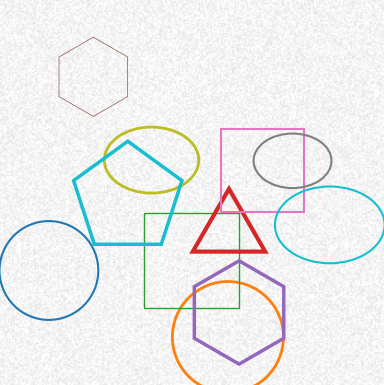[{"shape": "circle", "thickness": 1.5, "radius": 0.64, "center": [0.127, 0.297]}, {"shape": "circle", "thickness": 2, "radius": 0.72, "center": [0.592, 0.124]}, {"shape": "square", "thickness": 1, "radius": 0.62, "center": [0.498, 0.324]}, {"shape": "triangle", "thickness": 3, "radius": 0.54, "center": [0.595, 0.401]}, {"shape": "hexagon", "thickness": 2.5, "radius": 0.67, "center": [0.621, 0.188]}, {"shape": "hexagon", "thickness": 0.5, "radius": 0.51, "center": [0.242, 0.801]}, {"shape": "square", "thickness": 1.5, "radius": 0.54, "center": [0.682, 0.557]}, {"shape": "oval", "thickness": 1.5, "radius": 0.51, "center": [0.76, 0.582]}, {"shape": "oval", "thickness": 2, "radius": 0.61, "center": [0.394, 0.584]}, {"shape": "pentagon", "thickness": 2.5, "radius": 0.74, "center": [0.332, 0.485]}, {"shape": "oval", "thickness": 1.5, "radius": 0.71, "center": [0.856, 0.416]}]